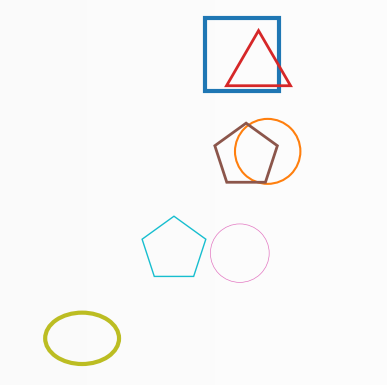[{"shape": "square", "thickness": 3, "radius": 0.48, "center": [0.626, 0.859]}, {"shape": "circle", "thickness": 1.5, "radius": 0.42, "center": [0.691, 0.607]}, {"shape": "triangle", "thickness": 2, "radius": 0.48, "center": [0.667, 0.825]}, {"shape": "pentagon", "thickness": 2, "radius": 0.42, "center": [0.635, 0.595]}, {"shape": "circle", "thickness": 0.5, "radius": 0.38, "center": [0.619, 0.342]}, {"shape": "oval", "thickness": 3, "radius": 0.48, "center": [0.212, 0.121]}, {"shape": "pentagon", "thickness": 1, "radius": 0.43, "center": [0.449, 0.352]}]